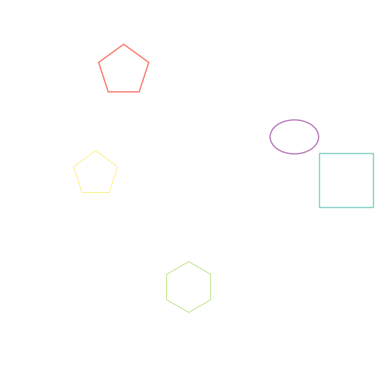[{"shape": "square", "thickness": 1, "radius": 0.35, "center": [0.899, 0.533]}, {"shape": "pentagon", "thickness": 1, "radius": 0.34, "center": [0.321, 0.817]}, {"shape": "hexagon", "thickness": 0.5, "radius": 0.33, "center": [0.49, 0.254]}, {"shape": "oval", "thickness": 1, "radius": 0.32, "center": [0.765, 0.644]}, {"shape": "pentagon", "thickness": 0.5, "radius": 0.3, "center": [0.248, 0.548]}]